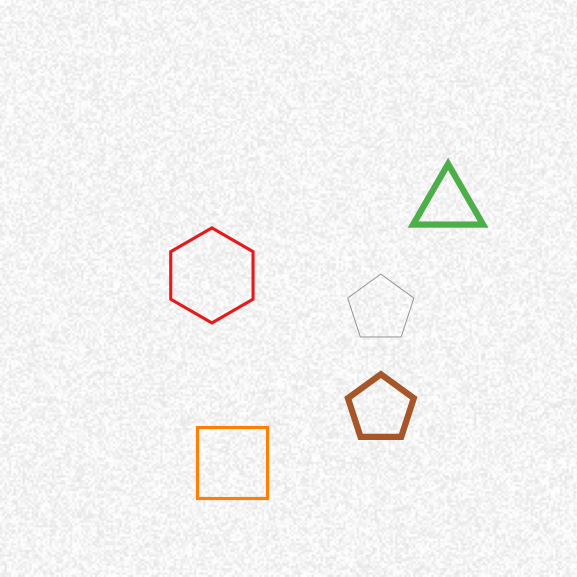[{"shape": "hexagon", "thickness": 1.5, "radius": 0.41, "center": [0.367, 0.522]}, {"shape": "triangle", "thickness": 3, "radius": 0.35, "center": [0.776, 0.645]}, {"shape": "square", "thickness": 1.5, "radius": 0.31, "center": [0.402, 0.198]}, {"shape": "pentagon", "thickness": 3, "radius": 0.3, "center": [0.66, 0.291]}, {"shape": "pentagon", "thickness": 0.5, "radius": 0.3, "center": [0.659, 0.464]}]